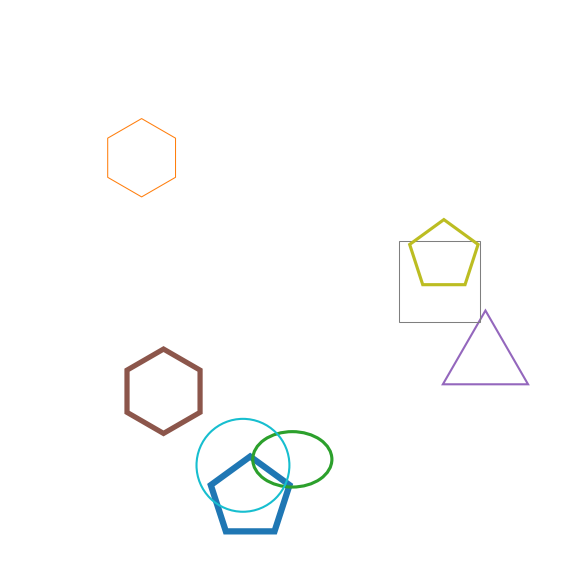[{"shape": "pentagon", "thickness": 3, "radius": 0.36, "center": [0.433, 0.137]}, {"shape": "hexagon", "thickness": 0.5, "radius": 0.34, "center": [0.245, 0.726]}, {"shape": "oval", "thickness": 1.5, "radius": 0.34, "center": [0.506, 0.204]}, {"shape": "triangle", "thickness": 1, "radius": 0.43, "center": [0.841, 0.376]}, {"shape": "hexagon", "thickness": 2.5, "radius": 0.37, "center": [0.283, 0.322]}, {"shape": "square", "thickness": 0.5, "radius": 0.35, "center": [0.761, 0.511]}, {"shape": "pentagon", "thickness": 1.5, "radius": 0.31, "center": [0.769, 0.557]}, {"shape": "circle", "thickness": 1, "radius": 0.4, "center": [0.421, 0.193]}]